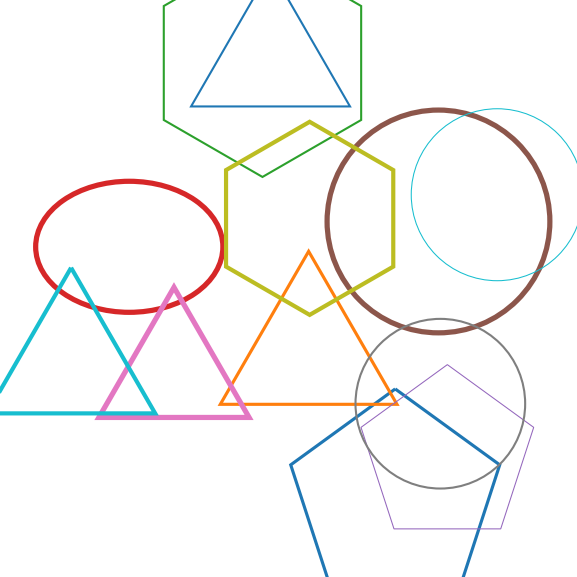[{"shape": "pentagon", "thickness": 1.5, "radius": 0.95, "center": [0.684, 0.135]}, {"shape": "triangle", "thickness": 1, "radius": 0.79, "center": [0.468, 0.894]}, {"shape": "triangle", "thickness": 1.5, "radius": 0.88, "center": [0.534, 0.387]}, {"shape": "hexagon", "thickness": 1, "radius": 0.99, "center": [0.454, 0.89]}, {"shape": "oval", "thickness": 2.5, "radius": 0.81, "center": [0.224, 0.572]}, {"shape": "pentagon", "thickness": 0.5, "radius": 0.79, "center": [0.775, 0.211]}, {"shape": "circle", "thickness": 2.5, "radius": 0.96, "center": [0.759, 0.616]}, {"shape": "triangle", "thickness": 2.5, "radius": 0.75, "center": [0.301, 0.351]}, {"shape": "circle", "thickness": 1, "radius": 0.73, "center": [0.762, 0.3]}, {"shape": "hexagon", "thickness": 2, "radius": 0.84, "center": [0.536, 0.621]}, {"shape": "circle", "thickness": 0.5, "radius": 0.74, "center": [0.861, 0.662]}, {"shape": "triangle", "thickness": 2, "radius": 0.84, "center": [0.123, 0.367]}]